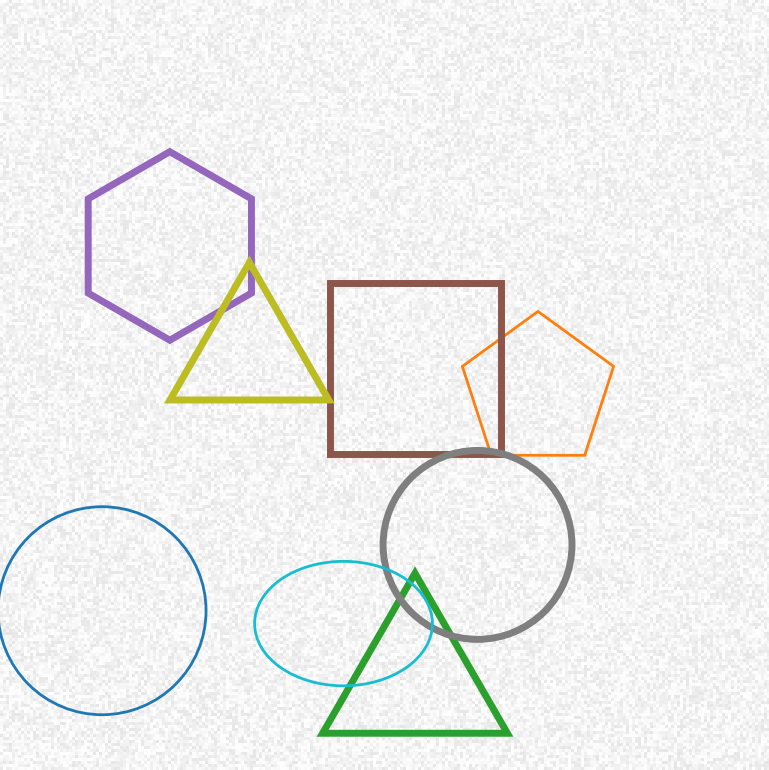[{"shape": "circle", "thickness": 1, "radius": 0.68, "center": [0.132, 0.207]}, {"shape": "pentagon", "thickness": 1, "radius": 0.52, "center": [0.699, 0.492]}, {"shape": "triangle", "thickness": 2.5, "radius": 0.69, "center": [0.539, 0.117]}, {"shape": "hexagon", "thickness": 2.5, "radius": 0.61, "center": [0.221, 0.681]}, {"shape": "square", "thickness": 2.5, "radius": 0.55, "center": [0.54, 0.522]}, {"shape": "circle", "thickness": 2.5, "radius": 0.61, "center": [0.62, 0.292]}, {"shape": "triangle", "thickness": 2.5, "radius": 0.6, "center": [0.324, 0.54]}, {"shape": "oval", "thickness": 1, "radius": 0.58, "center": [0.446, 0.19]}]